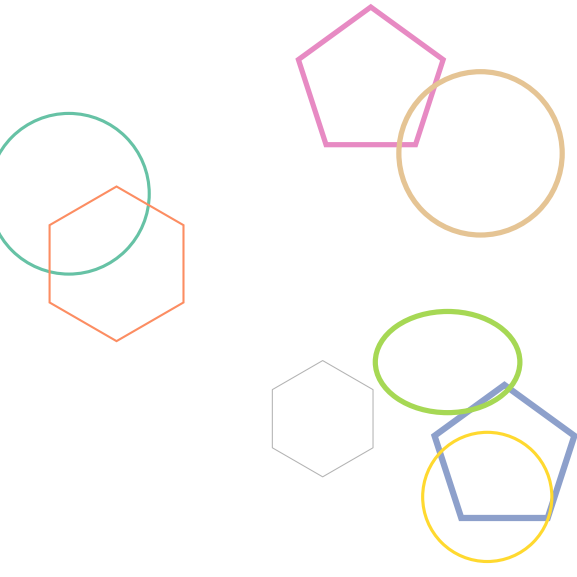[{"shape": "circle", "thickness": 1.5, "radius": 0.7, "center": [0.119, 0.664]}, {"shape": "hexagon", "thickness": 1, "radius": 0.67, "center": [0.202, 0.542]}, {"shape": "pentagon", "thickness": 3, "radius": 0.64, "center": [0.874, 0.205]}, {"shape": "pentagon", "thickness": 2.5, "radius": 0.66, "center": [0.642, 0.855]}, {"shape": "oval", "thickness": 2.5, "radius": 0.63, "center": [0.775, 0.372]}, {"shape": "circle", "thickness": 1.5, "radius": 0.56, "center": [0.844, 0.139]}, {"shape": "circle", "thickness": 2.5, "radius": 0.71, "center": [0.832, 0.734]}, {"shape": "hexagon", "thickness": 0.5, "radius": 0.5, "center": [0.559, 0.274]}]